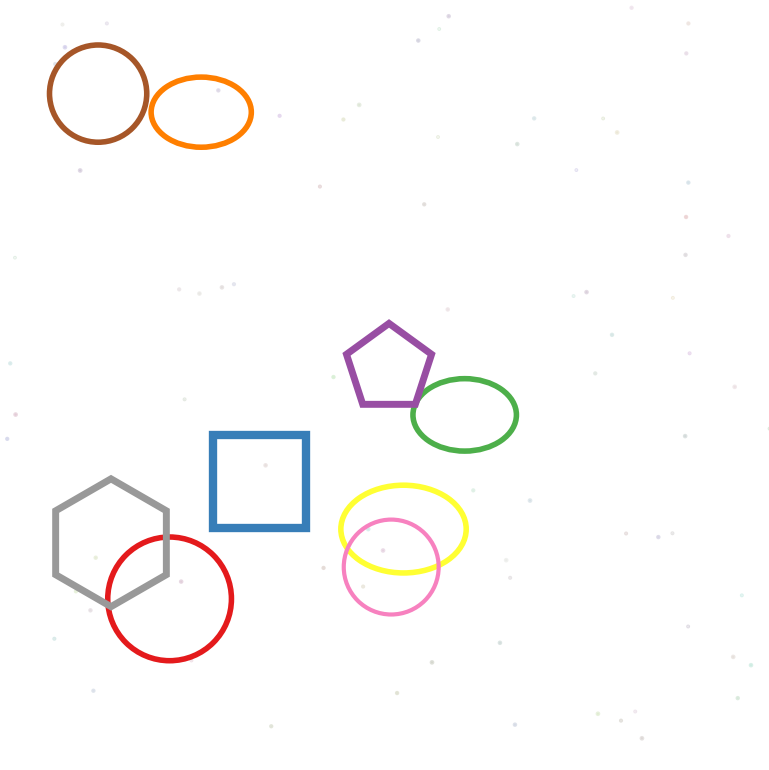[{"shape": "circle", "thickness": 2, "radius": 0.4, "center": [0.22, 0.222]}, {"shape": "square", "thickness": 3, "radius": 0.3, "center": [0.337, 0.375]}, {"shape": "oval", "thickness": 2, "radius": 0.34, "center": [0.603, 0.461]}, {"shape": "pentagon", "thickness": 2.5, "radius": 0.29, "center": [0.505, 0.522]}, {"shape": "oval", "thickness": 2, "radius": 0.33, "center": [0.261, 0.854]}, {"shape": "oval", "thickness": 2, "radius": 0.41, "center": [0.524, 0.313]}, {"shape": "circle", "thickness": 2, "radius": 0.32, "center": [0.127, 0.878]}, {"shape": "circle", "thickness": 1.5, "radius": 0.31, "center": [0.508, 0.264]}, {"shape": "hexagon", "thickness": 2.5, "radius": 0.41, "center": [0.144, 0.295]}]